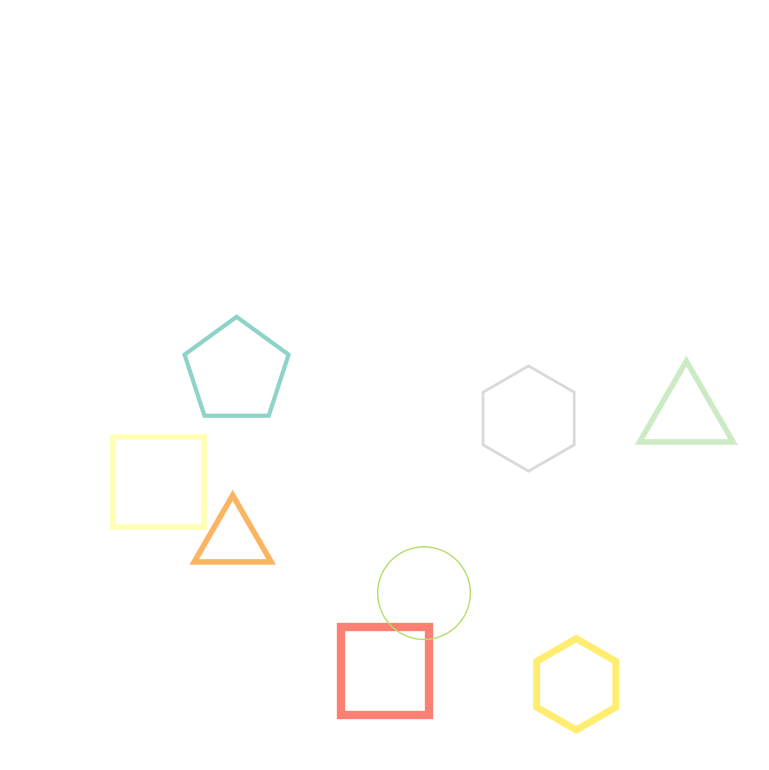[{"shape": "pentagon", "thickness": 1.5, "radius": 0.36, "center": [0.307, 0.518]}, {"shape": "square", "thickness": 2, "radius": 0.29, "center": [0.206, 0.374]}, {"shape": "square", "thickness": 3, "radius": 0.29, "center": [0.5, 0.129]}, {"shape": "triangle", "thickness": 2, "radius": 0.29, "center": [0.302, 0.299]}, {"shape": "circle", "thickness": 0.5, "radius": 0.3, "center": [0.551, 0.23]}, {"shape": "hexagon", "thickness": 1, "radius": 0.34, "center": [0.687, 0.456]}, {"shape": "triangle", "thickness": 2, "radius": 0.35, "center": [0.891, 0.461]}, {"shape": "hexagon", "thickness": 2.5, "radius": 0.3, "center": [0.748, 0.111]}]